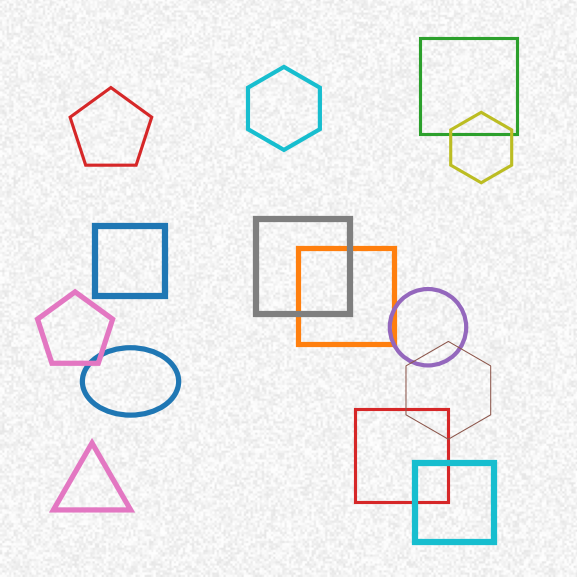[{"shape": "square", "thickness": 3, "radius": 0.3, "center": [0.226, 0.548]}, {"shape": "oval", "thickness": 2.5, "radius": 0.42, "center": [0.226, 0.339]}, {"shape": "square", "thickness": 2.5, "radius": 0.42, "center": [0.6, 0.486]}, {"shape": "square", "thickness": 1.5, "radius": 0.42, "center": [0.811, 0.851]}, {"shape": "pentagon", "thickness": 1.5, "radius": 0.37, "center": [0.192, 0.773]}, {"shape": "square", "thickness": 1.5, "radius": 0.4, "center": [0.696, 0.21]}, {"shape": "circle", "thickness": 2, "radius": 0.33, "center": [0.741, 0.432]}, {"shape": "hexagon", "thickness": 0.5, "radius": 0.42, "center": [0.776, 0.323]}, {"shape": "pentagon", "thickness": 2.5, "radius": 0.34, "center": [0.13, 0.425]}, {"shape": "triangle", "thickness": 2.5, "radius": 0.39, "center": [0.159, 0.155]}, {"shape": "square", "thickness": 3, "radius": 0.41, "center": [0.525, 0.538]}, {"shape": "hexagon", "thickness": 1.5, "radius": 0.3, "center": [0.833, 0.744]}, {"shape": "hexagon", "thickness": 2, "radius": 0.36, "center": [0.492, 0.811]}, {"shape": "square", "thickness": 3, "radius": 0.34, "center": [0.787, 0.129]}]